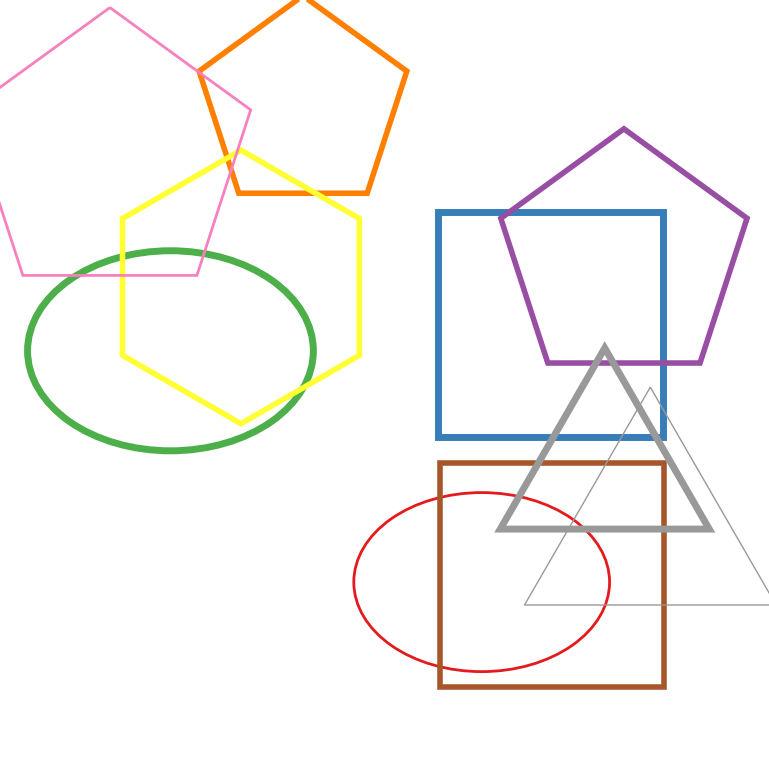[{"shape": "oval", "thickness": 1, "radius": 0.83, "center": [0.626, 0.244]}, {"shape": "square", "thickness": 2.5, "radius": 0.73, "center": [0.715, 0.579]}, {"shape": "oval", "thickness": 2.5, "radius": 0.93, "center": [0.221, 0.544]}, {"shape": "pentagon", "thickness": 2, "radius": 0.84, "center": [0.81, 0.665]}, {"shape": "pentagon", "thickness": 2, "radius": 0.71, "center": [0.393, 0.864]}, {"shape": "hexagon", "thickness": 2, "radius": 0.89, "center": [0.313, 0.627]}, {"shape": "square", "thickness": 2, "radius": 0.73, "center": [0.717, 0.253]}, {"shape": "pentagon", "thickness": 1, "radius": 0.96, "center": [0.143, 0.798]}, {"shape": "triangle", "thickness": 2.5, "radius": 0.78, "center": [0.785, 0.391]}, {"shape": "triangle", "thickness": 0.5, "radius": 0.94, "center": [0.845, 0.309]}]